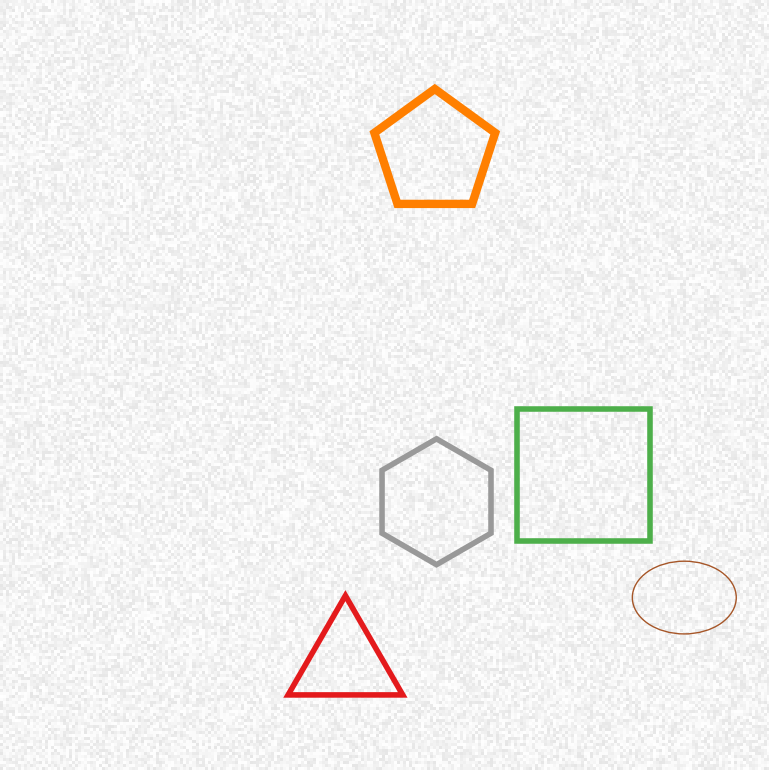[{"shape": "triangle", "thickness": 2, "radius": 0.43, "center": [0.449, 0.14]}, {"shape": "square", "thickness": 2, "radius": 0.43, "center": [0.758, 0.383]}, {"shape": "pentagon", "thickness": 3, "radius": 0.41, "center": [0.565, 0.802]}, {"shape": "oval", "thickness": 0.5, "radius": 0.34, "center": [0.889, 0.224]}, {"shape": "hexagon", "thickness": 2, "radius": 0.41, "center": [0.567, 0.348]}]